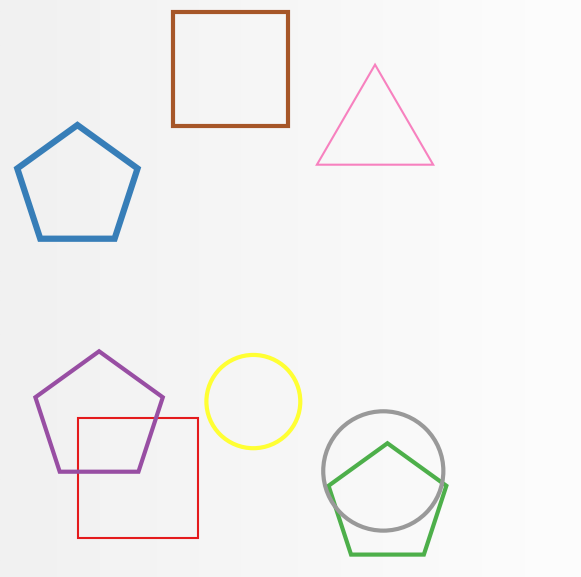[{"shape": "square", "thickness": 1, "radius": 0.52, "center": [0.237, 0.171]}, {"shape": "pentagon", "thickness": 3, "radius": 0.54, "center": [0.133, 0.674]}, {"shape": "pentagon", "thickness": 2, "radius": 0.53, "center": [0.667, 0.125]}, {"shape": "pentagon", "thickness": 2, "radius": 0.58, "center": [0.17, 0.276]}, {"shape": "circle", "thickness": 2, "radius": 0.4, "center": [0.436, 0.304]}, {"shape": "square", "thickness": 2, "radius": 0.49, "center": [0.397, 0.879]}, {"shape": "triangle", "thickness": 1, "radius": 0.58, "center": [0.645, 0.772]}, {"shape": "circle", "thickness": 2, "radius": 0.52, "center": [0.659, 0.184]}]